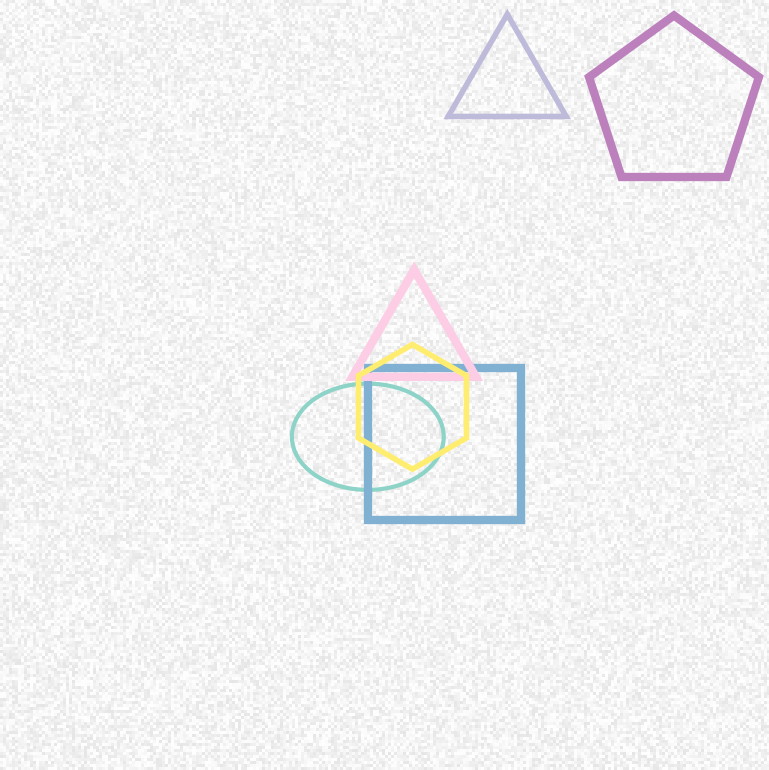[{"shape": "oval", "thickness": 1.5, "radius": 0.49, "center": [0.478, 0.433]}, {"shape": "triangle", "thickness": 2, "radius": 0.44, "center": [0.659, 0.893]}, {"shape": "square", "thickness": 3, "radius": 0.5, "center": [0.578, 0.423]}, {"shape": "triangle", "thickness": 3, "radius": 0.46, "center": [0.538, 0.557]}, {"shape": "pentagon", "thickness": 3, "radius": 0.58, "center": [0.875, 0.864]}, {"shape": "hexagon", "thickness": 2, "radius": 0.4, "center": [0.536, 0.472]}]